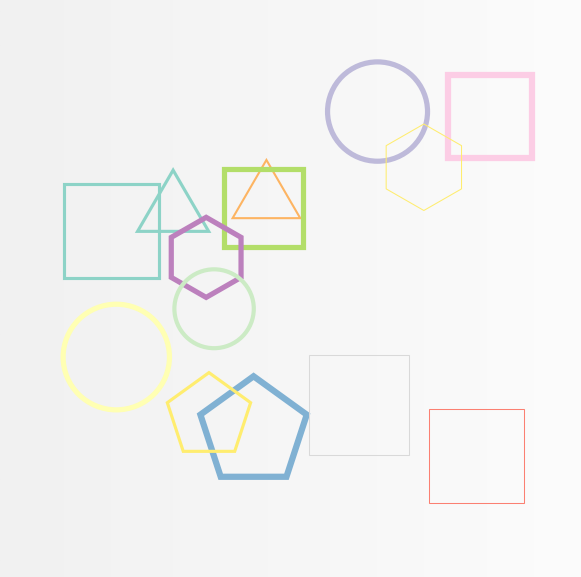[{"shape": "triangle", "thickness": 1.5, "radius": 0.35, "center": [0.298, 0.634]}, {"shape": "square", "thickness": 1.5, "radius": 0.41, "center": [0.192, 0.599]}, {"shape": "circle", "thickness": 2.5, "radius": 0.46, "center": [0.2, 0.381]}, {"shape": "circle", "thickness": 2.5, "radius": 0.43, "center": [0.65, 0.806]}, {"shape": "square", "thickness": 0.5, "radius": 0.41, "center": [0.821, 0.209]}, {"shape": "pentagon", "thickness": 3, "radius": 0.48, "center": [0.436, 0.251]}, {"shape": "triangle", "thickness": 1, "radius": 0.34, "center": [0.458, 0.655]}, {"shape": "square", "thickness": 2.5, "radius": 0.34, "center": [0.453, 0.639]}, {"shape": "square", "thickness": 3, "radius": 0.36, "center": [0.844, 0.797]}, {"shape": "square", "thickness": 0.5, "radius": 0.43, "center": [0.618, 0.298]}, {"shape": "hexagon", "thickness": 2.5, "radius": 0.35, "center": [0.355, 0.553]}, {"shape": "circle", "thickness": 2, "radius": 0.34, "center": [0.368, 0.464]}, {"shape": "pentagon", "thickness": 1.5, "radius": 0.38, "center": [0.36, 0.279]}, {"shape": "hexagon", "thickness": 0.5, "radius": 0.37, "center": [0.729, 0.71]}]